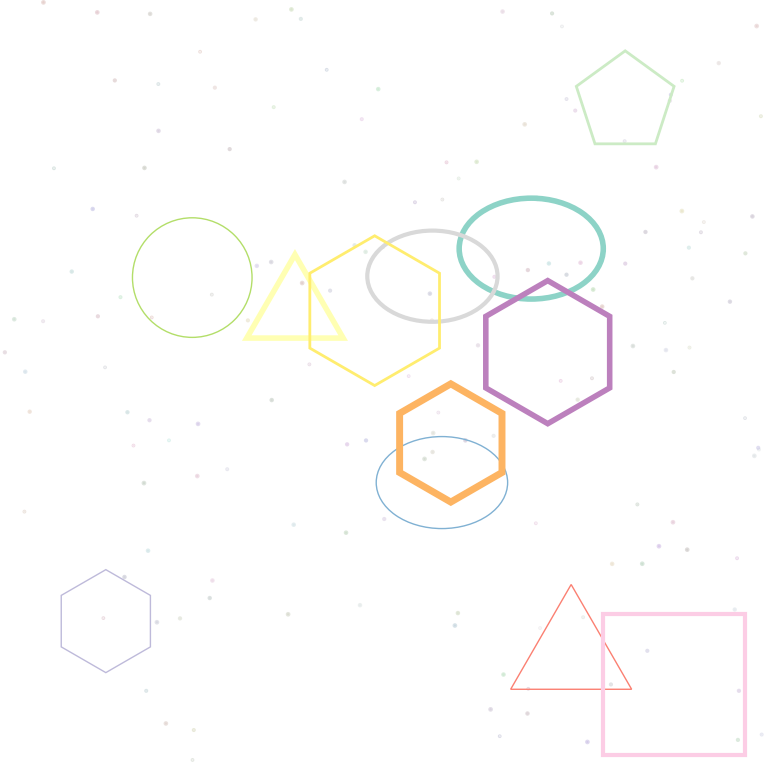[{"shape": "oval", "thickness": 2, "radius": 0.47, "center": [0.69, 0.677]}, {"shape": "triangle", "thickness": 2, "radius": 0.36, "center": [0.383, 0.597]}, {"shape": "hexagon", "thickness": 0.5, "radius": 0.33, "center": [0.137, 0.193]}, {"shape": "triangle", "thickness": 0.5, "radius": 0.45, "center": [0.742, 0.15]}, {"shape": "oval", "thickness": 0.5, "radius": 0.43, "center": [0.574, 0.373]}, {"shape": "hexagon", "thickness": 2.5, "radius": 0.38, "center": [0.585, 0.425]}, {"shape": "circle", "thickness": 0.5, "radius": 0.39, "center": [0.25, 0.639]}, {"shape": "square", "thickness": 1.5, "radius": 0.46, "center": [0.876, 0.111]}, {"shape": "oval", "thickness": 1.5, "radius": 0.42, "center": [0.562, 0.641]}, {"shape": "hexagon", "thickness": 2, "radius": 0.46, "center": [0.711, 0.543]}, {"shape": "pentagon", "thickness": 1, "radius": 0.33, "center": [0.812, 0.867]}, {"shape": "hexagon", "thickness": 1, "radius": 0.49, "center": [0.487, 0.597]}]